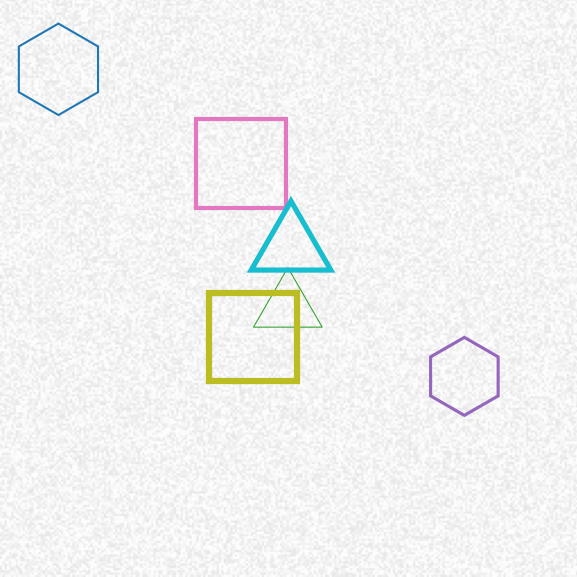[{"shape": "hexagon", "thickness": 1, "radius": 0.4, "center": [0.101, 0.879]}, {"shape": "triangle", "thickness": 0.5, "radius": 0.34, "center": [0.498, 0.467]}, {"shape": "hexagon", "thickness": 1.5, "radius": 0.34, "center": [0.804, 0.347]}, {"shape": "square", "thickness": 2, "radius": 0.39, "center": [0.417, 0.716]}, {"shape": "square", "thickness": 3, "radius": 0.38, "center": [0.437, 0.415]}, {"shape": "triangle", "thickness": 2.5, "radius": 0.4, "center": [0.504, 0.571]}]